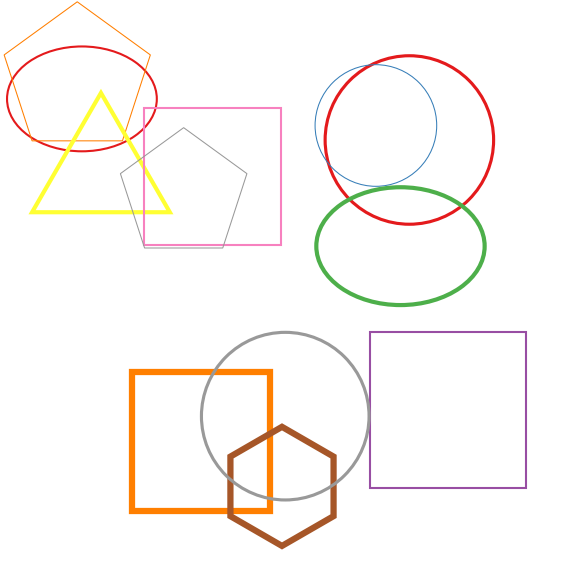[{"shape": "circle", "thickness": 1.5, "radius": 0.73, "center": [0.709, 0.757]}, {"shape": "oval", "thickness": 1, "radius": 0.65, "center": [0.142, 0.828]}, {"shape": "circle", "thickness": 0.5, "radius": 0.53, "center": [0.651, 0.782]}, {"shape": "oval", "thickness": 2, "radius": 0.73, "center": [0.693, 0.573]}, {"shape": "square", "thickness": 1, "radius": 0.67, "center": [0.776, 0.289]}, {"shape": "square", "thickness": 3, "radius": 0.6, "center": [0.348, 0.234]}, {"shape": "pentagon", "thickness": 0.5, "radius": 0.67, "center": [0.134, 0.863]}, {"shape": "triangle", "thickness": 2, "radius": 0.69, "center": [0.175, 0.7]}, {"shape": "hexagon", "thickness": 3, "radius": 0.52, "center": [0.488, 0.157]}, {"shape": "square", "thickness": 1, "radius": 0.59, "center": [0.368, 0.694]}, {"shape": "pentagon", "thickness": 0.5, "radius": 0.58, "center": [0.318, 0.663]}, {"shape": "circle", "thickness": 1.5, "radius": 0.73, "center": [0.494, 0.279]}]